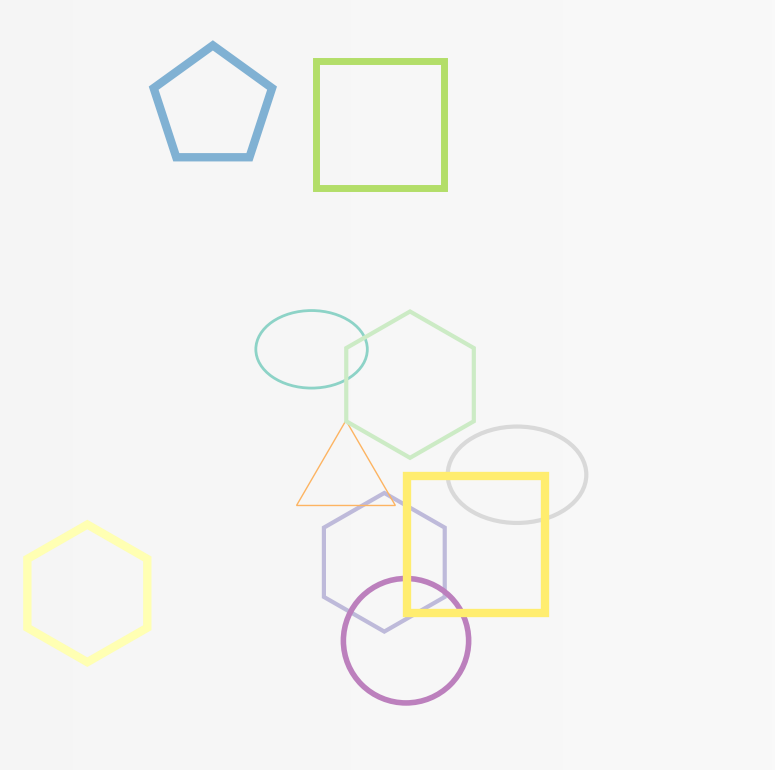[{"shape": "oval", "thickness": 1, "radius": 0.36, "center": [0.402, 0.546]}, {"shape": "hexagon", "thickness": 3, "radius": 0.45, "center": [0.113, 0.229]}, {"shape": "hexagon", "thickness": 1.5, "radius": 0.45, "center": [0.496, 0.27]}, {"shape": "pentagon", "thickness": 3, "radius": 0.4, "center": [0.275, 0.861]}, {"shape": "triangle", "thickness": 0.5, "radius": 0.37, "center": [0.446, 0.38]}, {"shape": "square", "thickness": 2.5, "radius": 0.41, "center": [0.49, 0.838]}, {"shape": "oval", "thickness": 1.5, "radius": 0.45, "center": [0.667, 0.383]}, {"shape": "circle", "thickness": 2, "radius": 0.4, "center": [0.524, 0.168]}, {"shape": "hexagon", "thickness": 1.5, "radius": 0.48, "center": [0.529, 0.5]}, {"shape": "square", "thickness": 3, "radius": 0.45, "center": [0.614, 0.293]}]